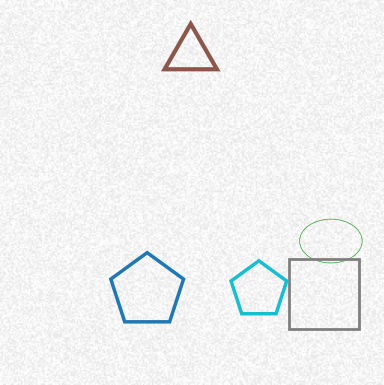[{"shape": "pentagon", "thickness": 2.5, "radius": 0.5, "center": [0.382, 0.244]}, {"shape": "oval", "thickness": 0.5, "radius": 0.41, "center": [0.859, 0.374]}, {"shape": "triangle", "thickness": 3, "radius": 0.39, "center": [0.495, 0.859]}, {"shape": "square", "thickness": 2, "radius": 0.46, "center": [0.841, 0.237]}, {"shape": "pentagon", "thickness": 2.5, "radius": 0.38, "center": [0.672, 0.247]}]